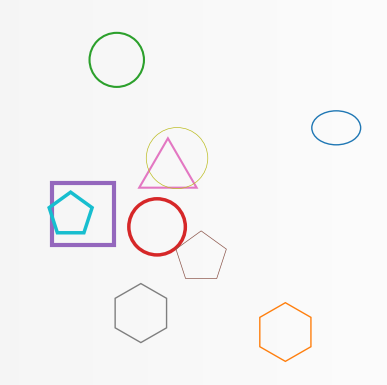[{"shape": "oval", "thickness": 1, "radius": 0.32, "center": [0.868, 0.668]}, {"shape": "hexagon", "thickness": 1, "radius": 0.38, "center": [0.736, 0.138]}, {"shape": "circle", "thickness": 1.5, "radius": 0.35, "center": [0.301, 0.844]}, {"shape": "circle", "thickness": 2.5, "radius": 0.36, "center": [0.405, 0.411]}, {"shape": "square", "thickness": 3, "radius": 0.4, "center": [0.214, 0.444]}, {"shape": "pentagon", "thickness": 0.5, "radius": 0.34, "center": [0.519, 0.332]}, {"shape": "triangle", "thickness": 1.5, "radius": 0.43, "center": [0.433, 0.555]}, {"shape": "hexagon", "thickness": 1, "radius": 0.38, "center": [0.363, 0.187]}, {"shape": "circle", "thickness": 0.5, "radius": 0.4, "center": [0.457, 0.589]}, {"shape": "pentagon", "thickness": 2.5, "radius": 0.29, "center": [0.182, 0.443]}]